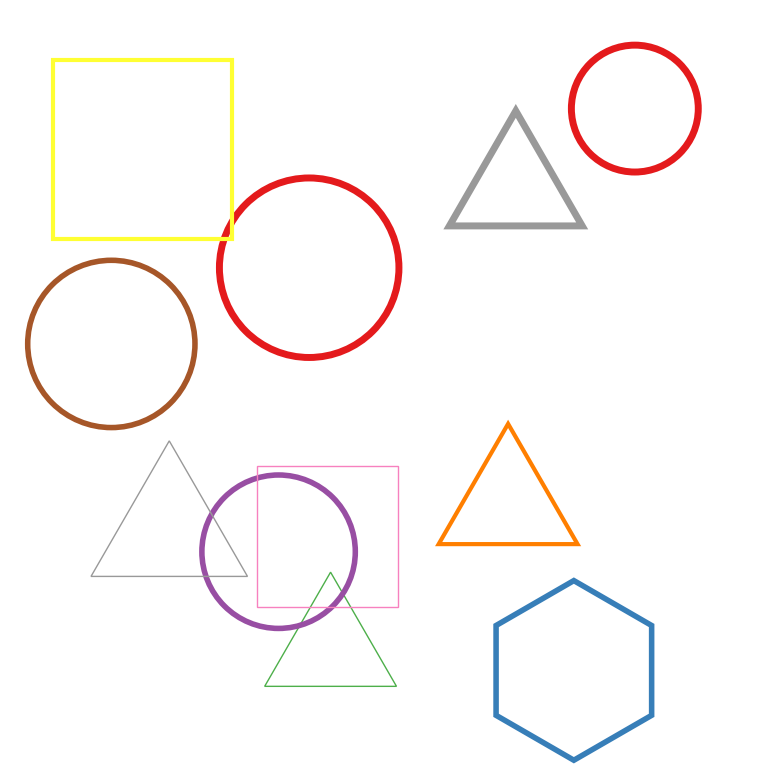[{"shape": "circle", "thickness": 2.5, "radius": 0.41, "center": [0.824, 0.859]}, {"shape": "circle", "thickness": 2.5, "radius": 0.58, "center": [0.402, 0.652]}, {"shape": "hexagon", "thickness": 2, "radius": 0.58, "center": [0.745, 0.129]}, {"shape": "triangle", "thickness": 0.5, "radius": 0.49, "center": [0.429, 0.158]}, {"shape": "circle", "thickness": 2, "radius": 0.5, "center": [0.362, 0.283]}, {"shape": "triangle", "thickness": 1.5, "radius": 0.52, "center": [0.66, 0.345]}, {"shape": "square", "thickness": 1.5, "radius": 0.58, "center": [0.185, 0.806]}, {"shape": "circle", "thickness": 2, "radius": 0.54, "center": [0.145, 0.553]}, {"shape": "square", "thickness": 0.5, "radius": 0.46, "center": [0.426, 0.304]}, {"shape": "triangle", "thickness": 0.5, "radius": 0.59, "center": [0.22, 0.31]}, {"shape": "triangle", "thickness": 2.5, "radius": 0.5, "center": [0.67, 0.756]}]